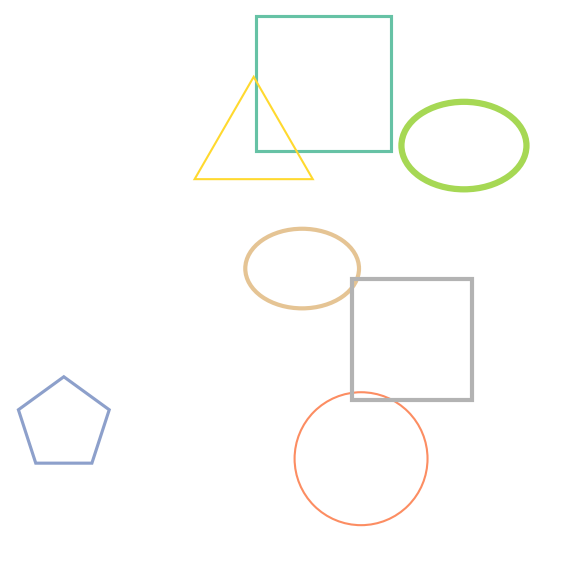[{"shape": "square", "thickness": 1.5, "radius": 0.58, "center": [0.561, 0.855]}, {"shape": "circle", "thickness": 1, "radius": 0.58, "center": [0.625, 0.205]}, {"shape": "pentagon", "thickness": 1.5, "radius": 0.41, "center": [0.111, 0.264]}, {"shape": "oval", "thickness": 3, "radius": 0.54, "center": [0.803, 0.747]}, {"shape": "triangle", "thickness": 1, "radius": 0.59, "center": [0.439, 0.748]}, {"shape": "oval", "thickness": 2, "radius": 0.49, "center": [0.523, 0.534]}, {"shape": "square", "thickness": 2, "radius": 0.52, "center": [0.713, 0.412]}]